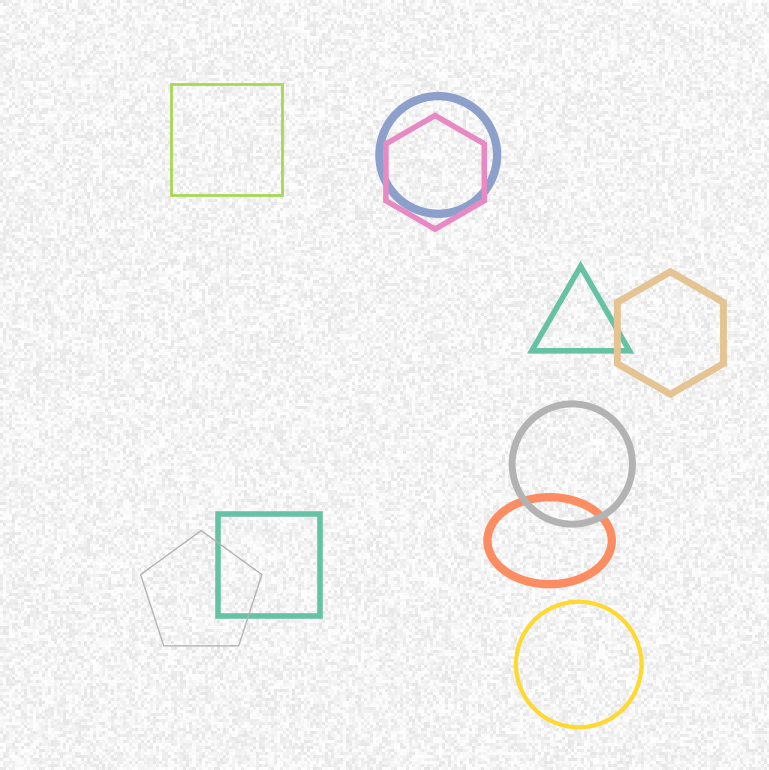[{"shape": "square", "thickness": 2, "radius": 0.33, "center": [0.349, 0.267]}, {"shape": "triangle", "thickness": 2, "radius": 0.37, "center": [0.754, 0.581]}, {"shape": "oval", "thickness": 3, "radius": 0.4, "center": [0.714, 0.298]}, {"shape": "circle", "thickness": 3, "radius": 0.38, "center": [0.569, 0.799]}, {"shape": "hexagon", "thickness": 2, "radius": 0.37, "center": [0.565, 0.776]}, {"shape": "square", "thickness": 1, "radius": 0.36, "center": [0.294, 0.819]}, {"shape": "circle", "thickness": 1.5, "radius": 0.41, "center": [0.752, 0.137]}, {"shape": "hexagon", "thickness": 2.5, "radius": 0.4, "center": [0.871, 0.568]}, {"shape": "pentagon", "thickness": 0.5, "radius": 0.41, "center": [0.261, 0.228]}, {"shape": "circle", "thickness": 2.5, "radius": 0.39, "center": [0.743, 0.397]}]